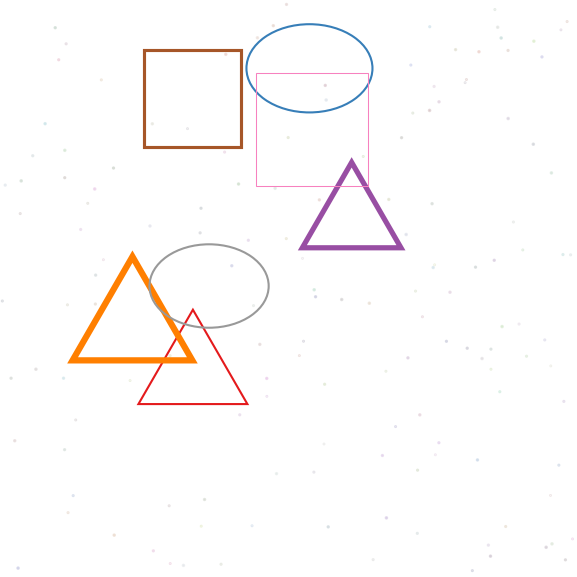[{"shape": "triangle", "thickness": 1, "radius": 0.54, "center": [0.334, 0.354]}, {"shape": "oval", "thickness": 1, "radius": 0.55, "center": [0.536, 0.881]}, {"shape": "triangle", "thickness": 2.5, "radius": 0.49, "center": [0.609, 0.619]}, {"shape": "triangle", "thickness": 3, "radius": 0.6, "center": [0.229, 0.435]}, {"shape": "square", "thickness": 1.5, "radius": 0.42, "center": [0.334, 0.829]}, {"shape": "square", "thickness": 0.5, "radius": 0.49, "center": [0.541, 0.775]}, {"shape": "oval", "thickness": 1, "radius": 0.52, "center": [0.362, 0.504]}]